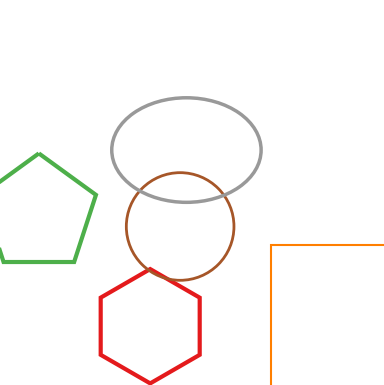[{"shape": "hexagon", "thickness": 3, "radius": 0.74, "center": [0.39, 0.153]}, {"shape": "pentagon", "thickness": 3, "radius": 0.78, "center": [0.101, 0.446]}, {"shape": "square", "thickness": 1.5, "radius": 0.92, "center": [0.889, 0.179]}, {"shape": "circle", "thickness": 2, "radius": 0.7, "center": [0.468, 0.412]}, {"shape": "oval", "thickness": 2.5, "radius": 0.97, "center": [0.484, 0.61]}]